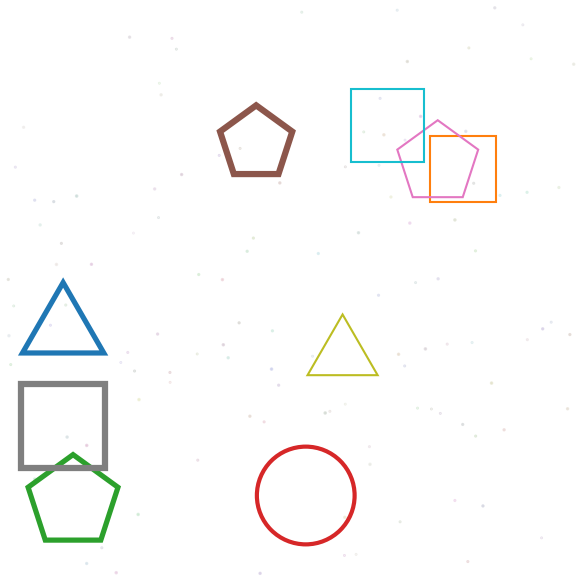[{"shape": "triangle", "thickness": 2.5, "radius": 0.41, "center": [0.109, 0.429]}, {"shape": "square", "thickness": 1, "radius": 0.29, "center": [0.802, 0.706]}, {"shape": "pentagon", "thickness": 2.5, "radius": 0.41, "center": [0.126, 0.13]}, {"shape": "circle", "thickness": 2, "radius": 0.42, "center": [0.529, 0.141]}, {"shape": "pentagon", "thickness": 3, "radius": 0.33, "center": [0.444, 0.751]}, {"shape": "pentagon", "thickness": 1, "radius": 0.37, "center": [0.758, 0.717]}, {"shape": "square", "thickness": 3, "radius": 0.36, "center": [0.109, 0.262]}, {"shape": "triangle", "thickness": 1, "radius": 0.35, "center": [0.593, 0.385]}, {"shape": "square", "thickness": 1, "radius": 0.32, "center": [0.671, 0.782]}]